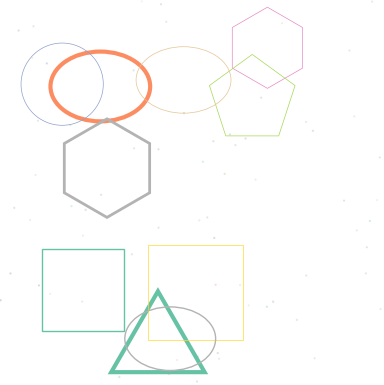[{"shape": "triangle", "thickness": 3, "radius": 0.7, "center": [0.41, 0.103]}, {"shape": "square", "thickness": 1, "radius": 0.53, "center": [0.215, 0.247]}, {"shape": "oval", "thickness": 3, "radius": 0.65, "center": [0.261, 0.775]}, {"shape": "circle", "thickness": 0.5, "radius": 0.53, "center": [0.161, 0.781]}, {"shape": "hexagon", "thickness": 0.5, "radius": 0.53, "center": [0.695, 0.876]}, {"shape": "pentagon", "thickness": 0.5, "radius": 0.58, "center": [0.655, 0.742]}, {"shape": "square", "thickness": 0.5, "radius": 0.62, "center": [0.507, 0.24]}, {"shape": "oval", "thickness": 0.5, "radius": 0.62, "center": [0.477, 0.792]}, {"shape": "oval", "thickness": 1, "radius": 0.59, "center": [0.442, 0.12]}, {"shape": "hexagon", "thickness": 2, "radius": 0.64, "center": [0.278, 0.563]}]